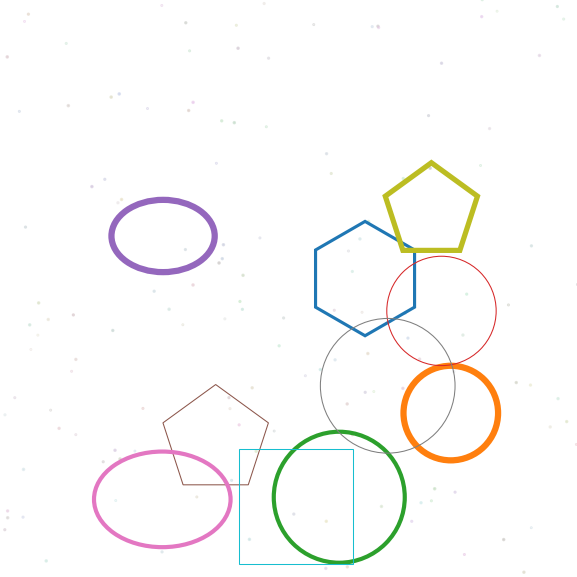[{"shape": "hexagon", "thickness": 1.5, "radius": 0.49, "center": [0.632, 0.517]}, {"shape": "circle", "thickness": 3, "radius": 0.41, "center": [0.781, 0.284]}, {"shape": "circle", "thickness": 2, "radius": 0.57, "center": [0.587, 0.138]}, {"shape": "circle", "thickness": 0.5, "radius": 0.47, "center": [0.764, 0.461]}, {"shape": "oval", "thickness": 3, "radius": 0.45, "center": [0.282, 0.59]}, {"shape": "pentagon", "thickness": 0.5, "radius": 0.48, "center": [0.373, 0.237]}, {"shape": "oval", "thickness": 2, "radius": 0.59, "center": [0.281, 0.134]}, {"shape": "circle", "thickness": 0.5, "radius": 0.58, "center": [0.671, 0.331]}, {"shape": "pentagon", "thickness": 2.5, "radius": 0.42, "center": [0.747, 0.633]}, {"shape": "square", "thickness": 0.5, "radius": 0.5, "center": [0.512, 0.122]}]